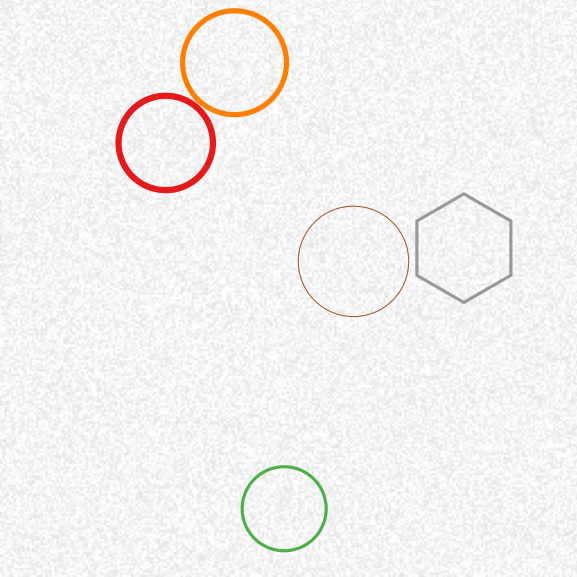[{"shape": "circle", "thickness": 3, "radius": 0.41, "center": [0.287, 0.752]}, {"shape": "circle", "thickness": 1.5, "radius": 0.36, "center": [0.492, 0.118]}, {"shape": "circle", "thickness": 2.5, "radius": 0.45, "center": [0.406, 0.891]}, {"shape": "circle", "thickness": 0.5, "radius": 0.48, "center": [0.612, 0.547]}, {"shape": "hexagon", "thickness": 1.5, "radius": 0.47, "center": [0.803, 0.569]}]